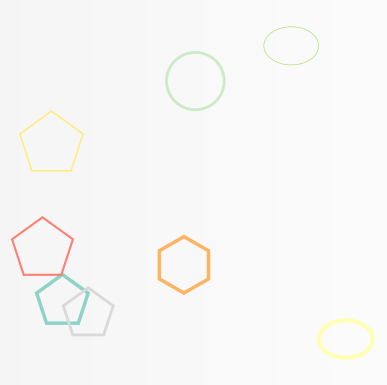[{"shape": "pentagon", "thickness": 2.5, "radius": 0.35, "center": [0.161, 0.217]}, {"shape": "oval", "thickness": 3, "radius": 0.35, "center": [0.893, 0.119]}, {"shape": "pentagon", "thickness": 1.5, "radius": 0.41, "center": [0.11, 0.353]}, {"shape": "hexagon", "thickness": 2.5, "radius": 0.37, "center": [0.475, 0.312]}, {"shape": "oval", "thickness": 0.5, "radius": 0.35, "center": [0.752, 0.881]}, {"shape": "pentagon", "thickness": 2, "radius": 0.34, "center": [0.228, 0.185]}, {"shape": "circle", "thickness": 2, "radius": 0.37, "center": [0.504, 0.789]}, {"shape": "pentagon", "thickness": 1, "radius": 0.43, "center": [0.133, 0.626]}]